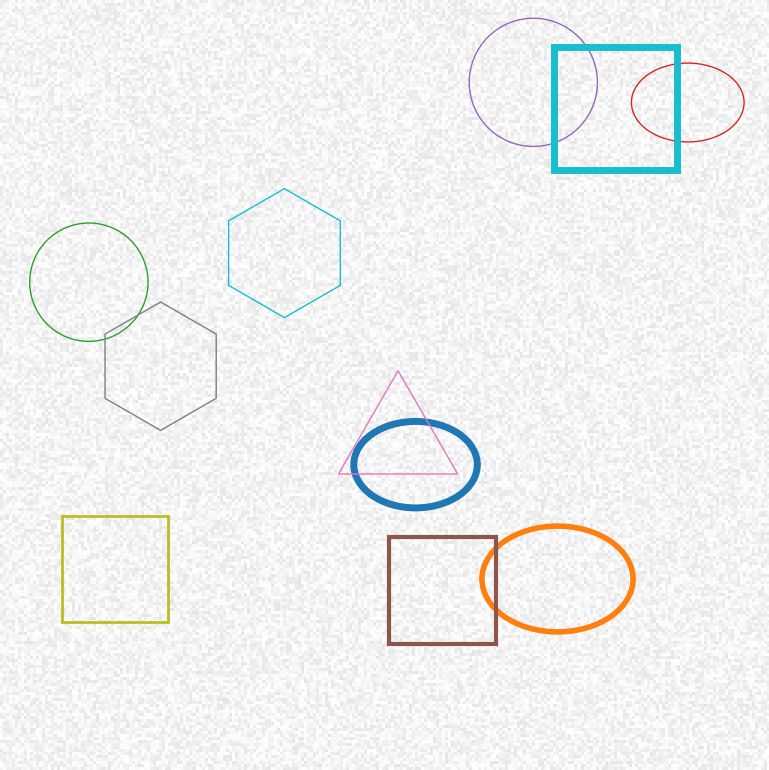[{"shape": "oval", "thickness": 2.5, "radius": 0.4, "center": [0.54, 0.397]}, {"shape": "oval", "thickness": 2, "radius": 0.49, "center": [0.724, 0.248]}, {"shape": "circle", "thickness": 0.5, "radius": 0.38, "center": [0.115, 0.634]}, {"shape": "oval", "thickness": 0.5, "radius": 0.37, "center": [0.893, 0.867]}, {"shape": "circle", "thickness": 0.5, "radius": 0.42, "center": [0.693, 0.893]}, {"shape": "square", "thickness": 1.5, "radius": 0.35, "center": [0.574, 0.233]}, {"shape": "triangle", "thickness": 0.5, "radius": 0.45, "center": [0.517, 0.429]}, {"shape": "hexagon", "thickness": 0.5, "radius": 0.42, "center": [0.209, 0.524]}, {"shape": "square", "thickness": 1, "radius": 0.35, "center": [0.15, 0.261]}, {"shape": "square", "thickness": 2.5, "radius": 0.4, "center": [0.799, 0.859]}, {"shape": "hexagon", "thickness": 0.5, "radius": 0.42, "center": [0.369, 0.671]}]